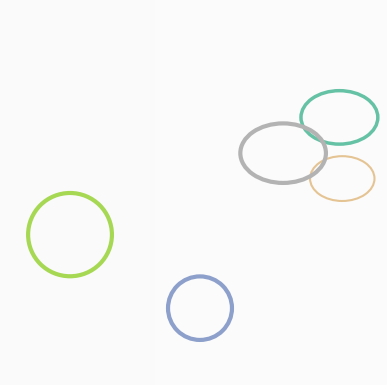[{"shape": "oval", "thickness": 2.5, "radius": 0.5, "center": [0.876, 0.695]}, {"shape": "circle", "thickness": 3, "radius": 0.41, "center": [0.516, 0.2]}, {"shape": "circle", "thickness": 3, "radius": 0.54, "center": [0.181, 0.391]}, {"shape": "oval", "thickness": 1.5, "radius": 0.42, "center": [0.883, 0.536]}, {"shape": "oval", "thickness": 3, "radius": 0.55, "center": [0.731, 0.602]}]